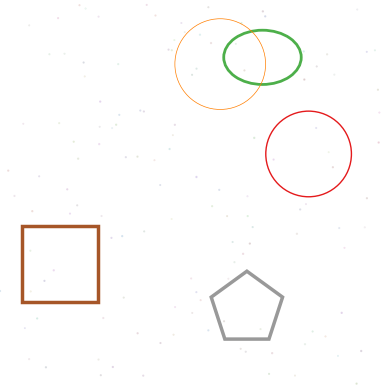[{"shape": "circle", "thickness": 1, "radius": 0.56, "center": [0.802, 0.6]}, {"shape": "oval", "thickness": 2, "radius": 0.5, "center": [0.682, 0.851]}, {"shape": "circle", "thickness": 0.5, "radius": 0.59, "center": [0.572, 0.834]}, {"shape": "square", "thickness": 2.5, "radius": 0.49, "center": [0.156, 0.315]}, {"shape": "pentagon", "thickness": 2.5, "radius": 0.49, "center": [0.641, 0.198]}]